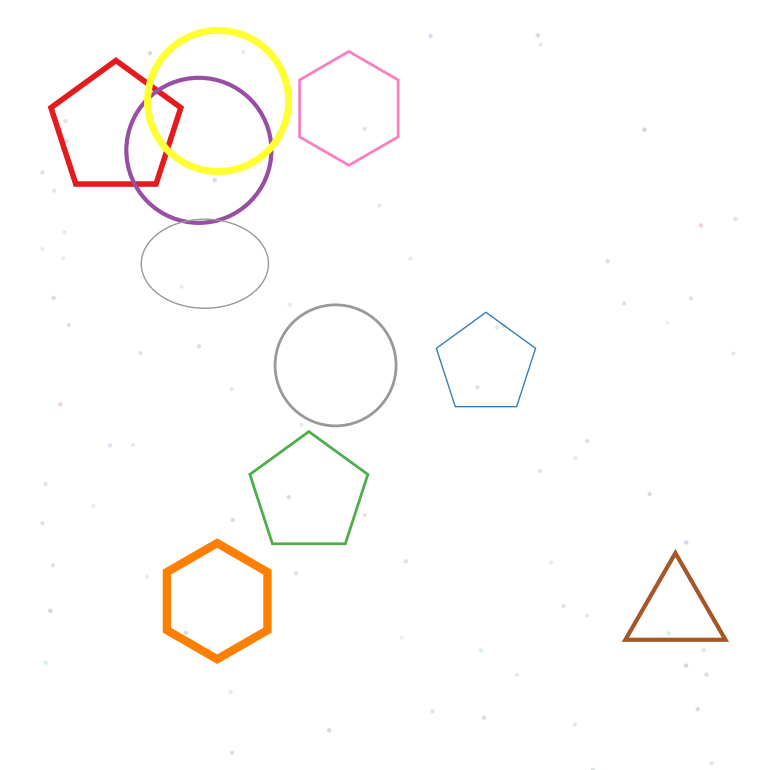[{"shape": "pentagon", "thickness": 2, "radius": 0.44, "center": [0.151, 0.833]}, {"shape": "pentagon", "thickness": 0.5, "radius": 0.34, "center": [0.631, 0.527]}, {"shape": "pentagon", "thickness": 1, "radius": 0.4, "center": [0.401, 0.359]}, {"shape": "circle", "thickness": 1.5, "radius": 0.47, "center": [0.258, 0.805]}, {"shape": "hexagon", "thickness": 3, "radius": 0.38, "center": [0.282, 0.219]}, {"shape": "circle", "thickness": 2.5, "radius": 0.46, "center": [0.283, 0.869]}, {"shape": "triangle", "thickness": 1.5, "radius": 0.38, "center": [0.877, 0.207]}, {"shape": "hexagon", "thickness": 1, "radius": 0.37, "center": [0.453, 0.859]}, {"shape": "circle", "thickness": 1, "radius": 0.39, "center": [0.436, 0.525]}, {"shape": "oval", "thickness": 0.5, "radius": 0.41, "center": [0.266, 0.657]}]